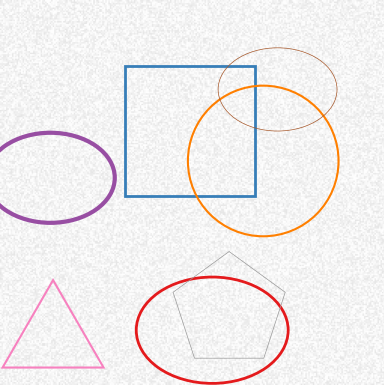[{"shape": "oval", "thickness": 2, "radius": 0.99, "center": [0.551, 0.142]}, {"shape": "square", "thickness": 2, "radius": 0.84, "center": [0.493, 0.66]}, {"shape": "oval", "thickness": 3, "radius": 0.84, "center": [0.131, 0.538]}, {"shape": "circle", "thickness": 1.5, "radius": 0.98, "center": [0.684, 0.582]}, {"shape": "oval", "thickness": 0.5, "radius": 0.77, "center": [0.721, 0.768]}, {"shape": "triangle", "thickness": 1.5, "radius": 0.76, "center": [0.138, 0.121]}, {"shape": "pentagon", "thickness": 0.5, "radius": 0.77, "center": [0.595, 0.194]}]